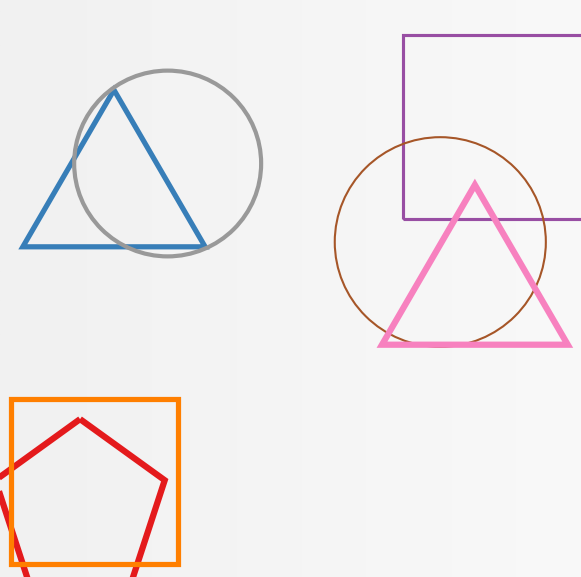[{"shape": "pentagon", "thickness": 3, "radius": 0.77, "center": [0.138, 0.12]}, {"shape": "triangle", "thickness": 2.5, "radius": 0.91, "center": [0.196, 0.662]}, {"shape": "square", "thickness": 1.5, "radius": 0.8, "center": [0.852, 0.779]}, {"shape": "square", "thickness": 2.5, "radius": 0.72, "center": [0.163, 0.165]}, {"shape": "circle", "thickness": 1, "radius": 0.91, "center": [0.758, 0.58]}, {"shape": "triangle", "thickness": 3, "radius": 0.92, "center": [0.817, 0.494]}, {"shape": "circle", "thickness": 2, "radius": 0.8, "center": [0.288, 0.716]}]